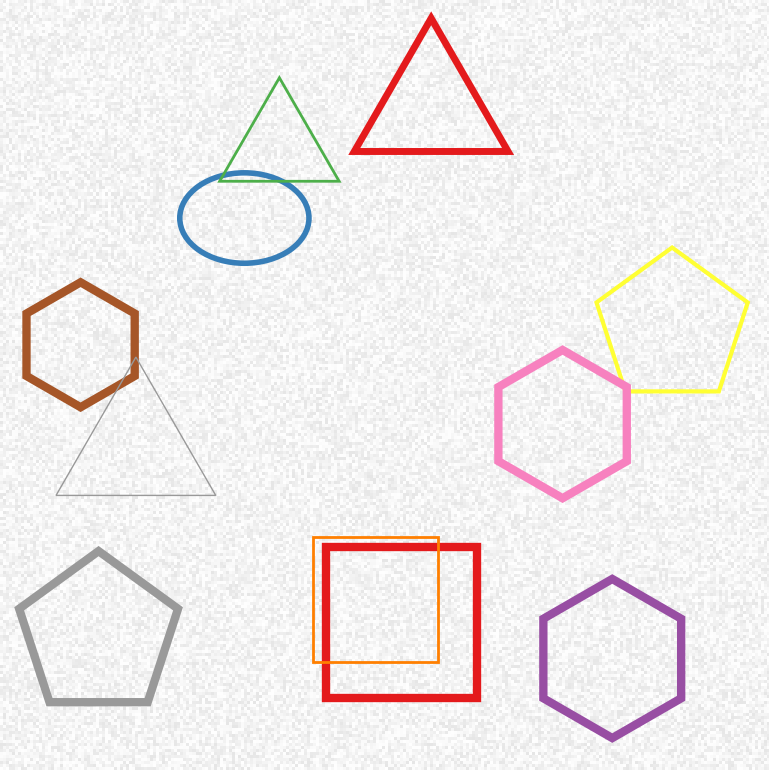[{"shape": "square", "thickness": 3, "radius": 0.49, "center": [0.521, 0.192]}, {"shape": "triangle", "thickness": 2.5, "radius": 0.58, "center": [0.56, 0.861]}, {"shape": "oval", "thickness": 2, "radius": 0.42, "center": [0.317, 0.717]}, {"shape": "triangle", "thickness": 1, "radius": 0.45, "center": [0.363, 0.809]}, {"shape": "hexagon", "thickness": 3, "radius": 0.52, "center": [0.795, 0.145]}, {"shape": "square", "thickness": 1, "radius": 0.41, "center": [0.487, 0.221]}, {"shape": "pentagon", "thickness": 1.5, "radius": 0.52, "center": [0.873, 0.575]}, {"shape": "hexagon", "thickness": 3, "radius": 0.41, "center": [0.105, 0.552]}, {"shape": "hexagon", "thickness": 3, "radius": 0.48, "center": [0.731, 0.449]}, {"shape": "triangle", "thickness": 0.5, "radius": 0.6, "center": [0.176, 0.416]}, {"shape": "pentagon", "thickness": 3, "radius": 0.54, "center": [0.128, 0.176]}]